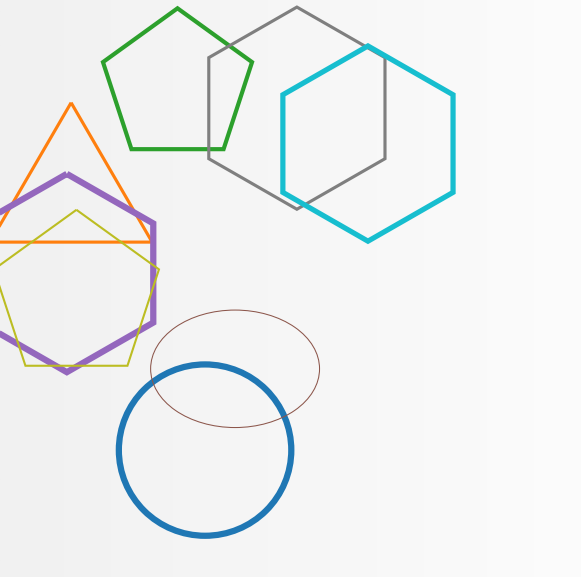[{"shape": "circle", "thickness": 3, "radius": 0.74, "center": [0.353, 0.22]}, {"shape": "triangle", "thickness": 1.5, "radius": 0.8, "center": [0.122, 0.66]}, {"shape": "pentagon", "thickness": 2, "radius": 0.67, "center": [0.305, 0.85]}, {"shape": "hexagon", "thickness": 3, "radius": 0.86, "center": [0.115, 0.526]}, {"shape": "oval", "thickness": 0.5, "radius": 0.73, "center": [0.404, 0.361]}, {"shape": "hexagon", "thickness": 1.5, "radius": 0.88, "center": [0.511, 0.812]}, {"shape": "pentagon", "thickness": 1, "radius": 0.75, "center": [0.132, 0.487]}, {"shape": "hexagon", "thickness": 2.5, "radius": 0.85, "center": [0.633, 0.751]}]